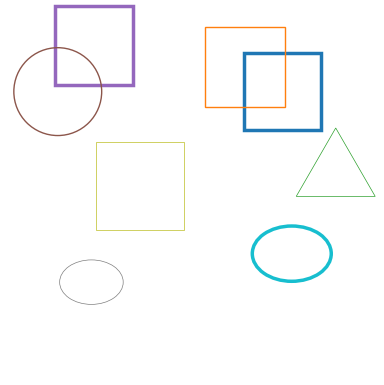[{"shape": "square", "thickness": 2.5, "radius": 0.5, "center": [0.734, 0.762]}, {"shape": "square", "thickness": 1, "radius": 0.52, "center": [0.637, 0.826]}, {"shape": "triangle", "thickness": 0.5, "radius": 0.59, "center": [0.872, 0.549]}, {"shape": "square", "thickness": 2.5, "radius": 0.51, "center": [0.244, 0.882]}, {"shape": "circle", "thickness": 1, "radius": 0.57, "center": [0.15, 0.762]}, {"shape": "oval", "thickness": 0.5, "radius": 0.41, "center": [0.237, 0.267]}, {"shape": "square", "thickness": 0.5, "radius": 0.57, "center": [0.363, 0.517]}, {"shape": "oval", "thickness": 2.5, "radius": 0.51, "center": [0.758, 0.341]}]